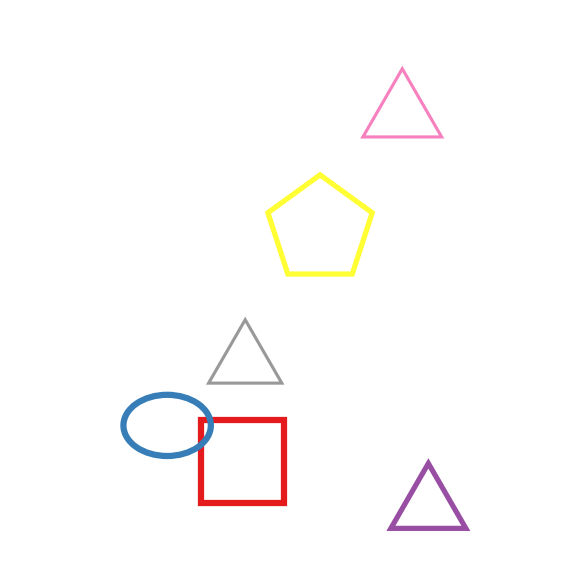[{"shape": "square", "thickness": 3, "radius": 0.36, "center": [0.421, 0.2]}, {"shape": "oval", "thickness": 3, "radius": 0.38, "center": [0.289, 0.262]}, {"shape": "triangle", "thickness": 2.5, "radius": 0.37, "center": [0.742, 0.122]}, {"shape": "pentagon", "thickness": 2.5, "radius": 0.47, "center": [0.554, 0.601]}, {"shape": "triangle", "thickness": 1.5, "radius": 0.39, "center": [0.697, 0.801]}, {"shape": "triangle", "thickness": 1.5, "radius": 0.37, "center": [0.425, 0.372]}]